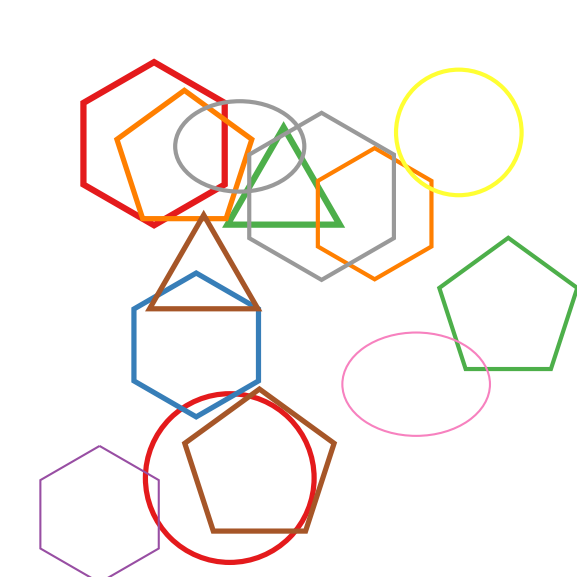[{"shape": "circle", "thickness": 2.5, "radius": 0.73, "center": [0.398, 0.171]}, {"shape": "hexagon", "thickness": 3, "radius": 0.71, "center": [0.267, 0.75]}, {"shape": "hexagon", "thickness": 2.5, "radius": 0.62, "center": [0.34, 0.402]}, {"shape": "pentagon", "thickness": 2, "radius": 0.63, "center": [0.88, 0.462]}, {"shape": "triangle", "thickness": 3, "radius": 0.56, "center": [0.491, 0.666]}, {"shape": "hexagon", "thickness": 1, "radius": 0.59, "center": [0.172, 0.109]}, {"shape": "pentagon", "thickness": 2.5, "radius": 0.61, "center": [0.319, 0.72]}, {"shape": "hexagon", "thickness": 2, "radius": 0.57, "center": [0.649, 0.629]}, {"shape": "circle", "thickness": 2, "radius": 0.54, "center": [0.794, 0.77]}, {"shape": "triangle", "thickness": 2.5, "radius": 0.54, "center": [0.353, 0.519]}, {"shape": "pentagon", "thickness": 2.5, "radius": 0.68, "center": [0.449, 0.189]}, {"shape": "oval", "thickness": 1, "radius": 0.64, "center": [0.721, 0.334]}, {"shape": "oval", "thickness": 2, "radius": 0.56, "center": [0.415, 0.746]}, {"shape": "hexagon", "thickness": 2, "radius": 0.72, "center": [0.557, 0.659]}]